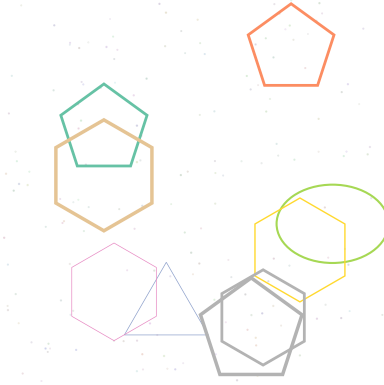[{"shape": "pentagon", "thickness": 2, "radius": 0.59, "center": [0.27, 0.664]}, {"shape": "pentagon", "thickness": 2, "radius": 0.59, "center": [0.756, 0.873]}, {"shape": "triangle", "thickness": 0.5, "radius": 0.63, "center": [0.432, 0.193]}, {"shape": "hexagon", "thickness": 0.5, "radius": 0.63, "center": [0.296, 0.242]}, {"shape": "oval", "thickness": 1.5, "radius": 0.73, "center": [0.864, 0.419]}, {"shape": "hexagon", "thickness": 1, "radius": 0.67, "center": [0.779, 0.351]}, {"shape": "hexagon", "thickness": 2.5, "radius": 0.72, "center": [0.27, 0.545]}, {"shape": "pentagon", "thickness": 2.5, "radius": 0.69, "center": [0.653, 0.14]}, {"shape": "hexagon", "thickness": 2, "radius": 0.62, "center": [0.683, 0.176]}]